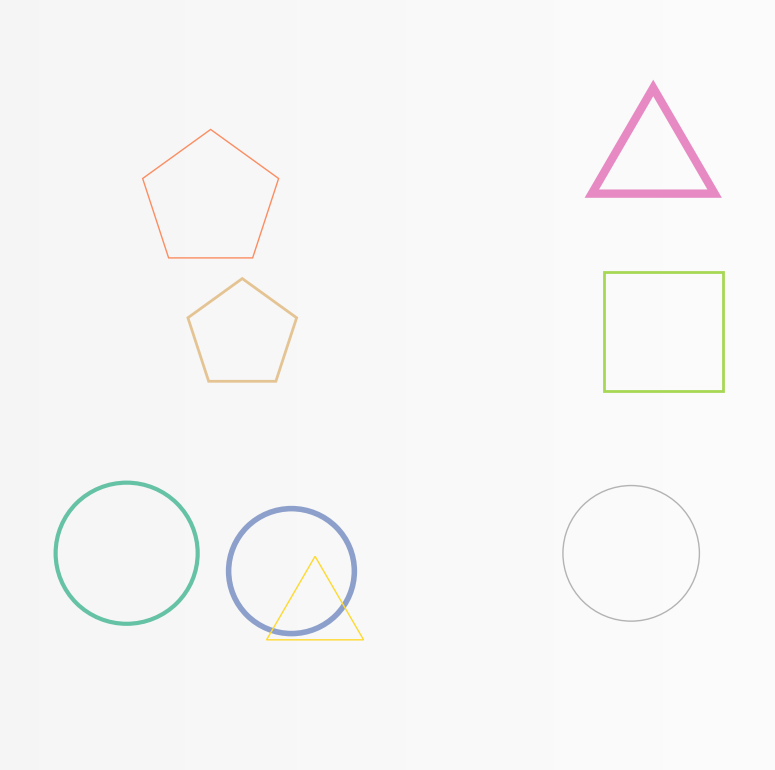[{"shape": "circle", "thickness": 1.5, "radius": 0.46, "center": [0.163, 0.282]}, {"shape": "pentagon", "thickness": 0.5, "radius": 0.46, "center": [0.272, 0.74]}, {"shape": "circle", "thickness": 2, "radius": 0.41, "center": [0.376, 0.258]}, {"shape": "triangle", "thickness": 3, "radius": 0.46, "center": [0.843, 0.794]}, {"shape": "square", "thickness": 1, "radius": 0.39, "center": [0.856, 0.569]}, {"shape": "triangle", "thickness": 0.5, "radius": 0.36, "center": [0.407, 0.205]}, {"shape": "pentagon", "thickness": 1, "radius": 0.37, "center": [0.313, 0.564]}, {"shape": "circle", "thickness": 0.5, "radius": 0.44, "center": [0.814, 0.281]}]